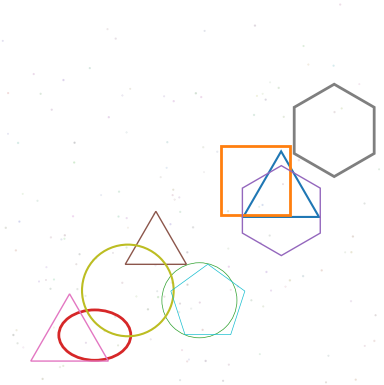[{"shape": "triangle", "thickness": 1.5, "radius": 0.57, "center": [0.73, 0.493]}, {"shape": "square", "thickness": 2, "radius": 0.45, "center": [0.663, 0.531]}, {"shape": "circle", "thickness": 0.5, "radius": 0.49, "center": [0.518, 0.22]}, {"shape": "oval", "thickness": 2, "radius": 0.47, "center": [0.246, 0.13]}, {"shape": "hexagon", "thickness": 1, "radius": 0.58, "center": [0.731, 0.453]}, {"shape": "triangle", "thickness": 1, "radius": 0.46, "center": [0.405, 0.359]}, {"shape": "triangle", "thickness": 1, "radius": 0.58, "center": [0.181, 0.12]}, {"shape": "hexagon", "thickness": 2, "radius": 0.6, "center": [0.868, 0.661]}, {"shape": "circle", "thickness": 1.5, "radius": 0.6, "center": [0.332, 0.246]}, {"shape": "pentagon", "thickness": 0.5, "radius": 0.51, "center": [0.54, 0.213]}]